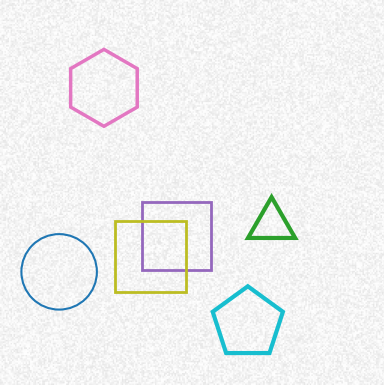[{"shape": "circle", "thickness": 1.5, "radius": 0.49, "center": [0.154, 0.294]}, {"shape": "triangle", "thickness": 3, "radius": 0.35, "center": [0.705, 0.417]}, {"shape": "square", "thickness": 2, "radius": 0.44, "center": [0.459, 0.387]}, {"shape": "hexagon", "thickness": 2.5, "radius": 0.5, "center": [0.27, 0.772]}, {"shape": "square", "thickness": 2, "radius": 0.46, "center": [0.391, 0.334]}, {"shape": "pentagon", "thickness": 3, "radius": 0.48, "center": [0.644, 0.161]}]